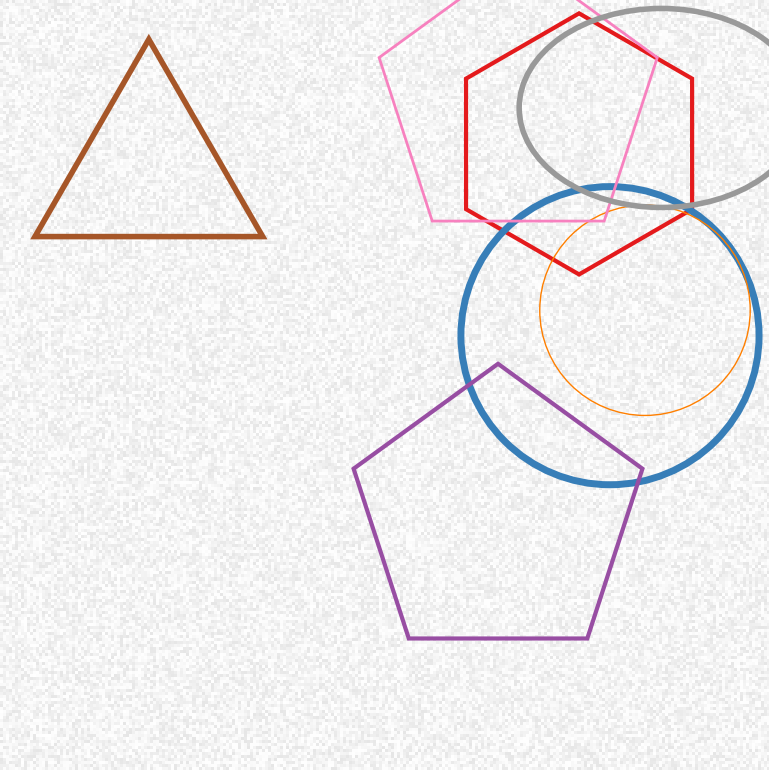[{"shape": "hexagon", "thickness": 1.5, "radius": 0.85, "center": [0.752, 0.813]}, {"shape": "circle", "thickness": 2.5, "radius": 0.97, "center": [0.792, 0.564]}, {"shape": "pentagon", "thickness": 1.5, "radius": 0.99, "center": [0.647, 0.33]}, {"shape": "circle", "thickness": 0.5, "radius": 0.68, "center": [0.838, 0.597]}, {"shape": "triangle", "thickness": 2, "radius": 0.85, "center": [0.193, 0.778]}, {"shape": "pentagon", "thickness": 1, "radius": 0.95, "center": [0.673, 0.867]}, {"shape": "oval", "thickness": 2, "radius": 0.92, "center": [0.859, 0.86]}]